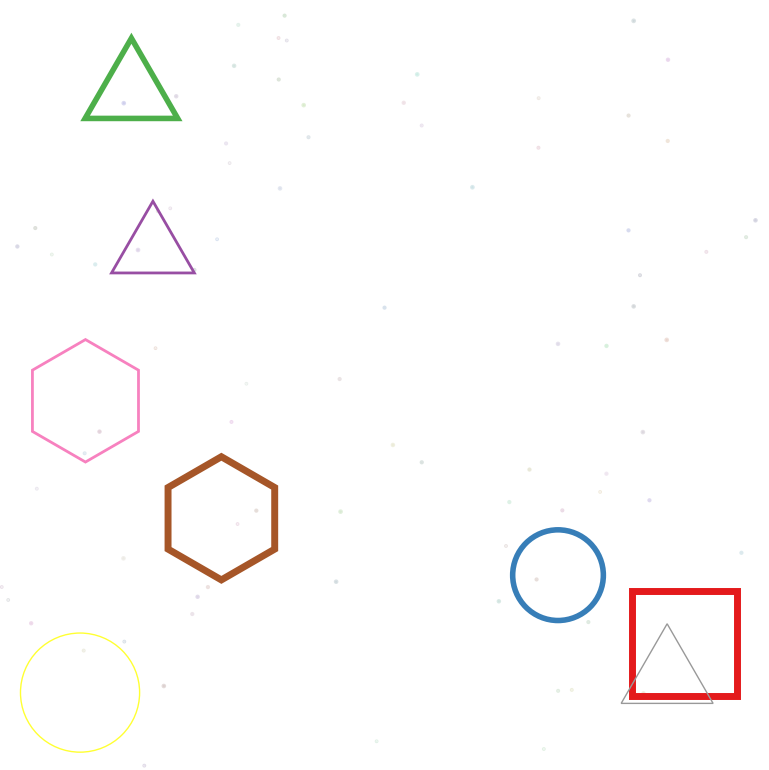[{"shape": "square", "thickness": 2.5, "radius": 0.34, "center": [0.889, 0.165]}, {"shape": "circle", "thickness": 2, "radius": 0.29, "center": [0.725, 0.253]}, {"shape": "triangle", "thickness": 2, "radius": 0.35, "center": [0.171, 0.881]}, {"shape": "triangle", "thickness": 1, "radius": 0.31, "center": [0.199, 0.677]}, {"shape": "circle", "thickness": 0.5, "radius": 0.39, "center": [0.104, 0.101]}, {"shape": "hexagon", "thickness": 2.5, "radius": 0.4, "center": [0.288, 0.327]}, {"shape": "hexagon", "thickness": 1, "radius": 0.4, "center": [0.111, 0.479]}, {"shape": "triangle", "thickness": 0.5, "radius": 0.34, "center": [0.866, 0.121]}]